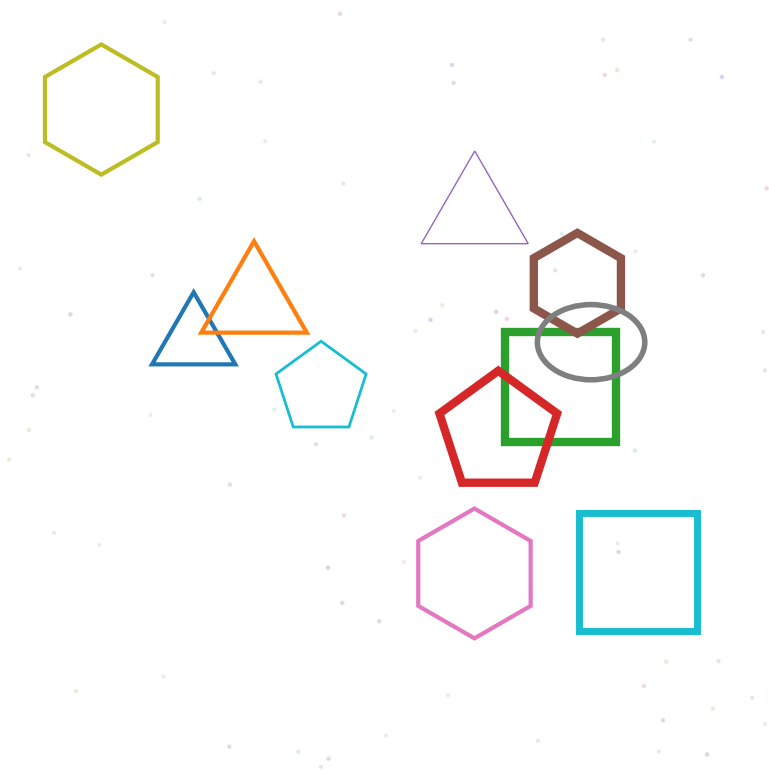[{"shape": "triangle", "thickness": 1.5, "radius": 0.31, "center": [0.252, 0.558]}, {"shape": "triangle", "thickness": 1.5, "radius": 0.4, "center": [0.33, 0.608]}, {"shape": "square", "thickness": 3, "radius": 0.36, "center": [0.728, 0.498]}, {"shape": "pentagon", "thickness": 3, "radius": 0.4, "center": [0.647, 0.438]}, {"shape": "triangle", "thickness": 0.5, "radius": 0.4, "center": [0.617, 0.724]}, {"shape": "hexagon", "thickness": 3, "radius": 0.33, "center": [0.75, 0.632]}, {"shape": "hexagon", "thickness": 1.5, "radius": 0.42, "center": [0.616, 0.255]}, {"shape": "oval", "thickness": 2, "radius": 0.35, "center": [0.768, 0.556]}, {"shape": "hexagon", "thickness": 1.5, "radius": 0.42, "center": [0.132, 0.858]}, {"shape": "square", "thickness": 2.5, "radius": 0.38, "center": [0.829, 0.257]}, {"shape": "pentagon", "thickness": 1, "radius": 0.31, "center": [0.417, 0.495]}]